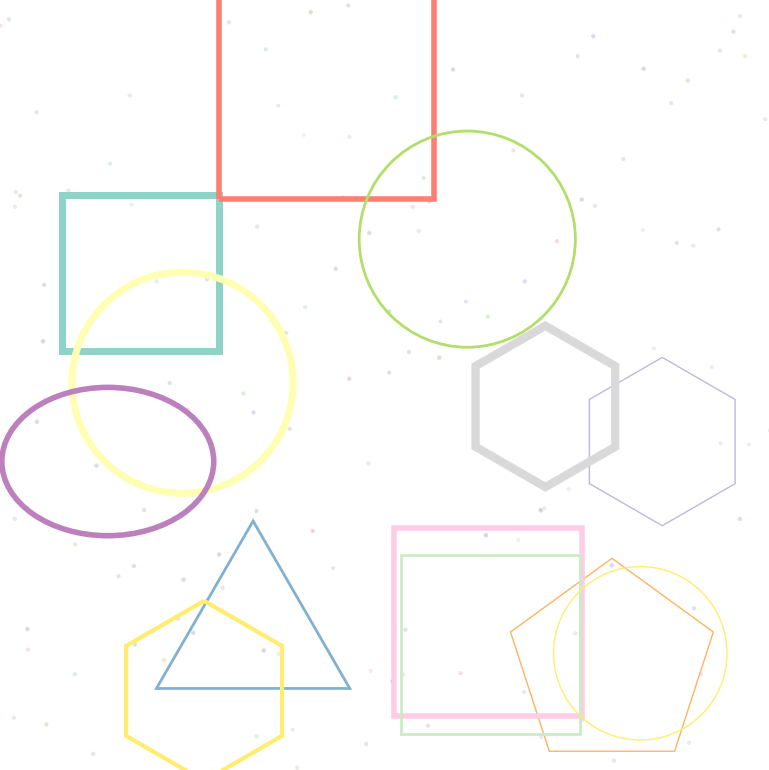[{"shape": "square", "thickness": 2.5, "radius": 0.51, "center": [0.182, 0.645]}, {"shape": "circle", "thickness": 2.5, "radius": 0.72, "center": [0.237, 0.503]}, {"shape": "hexagon", "thickness": 0.5, "radius": 0.55, "center": [0.86, 0.427]}, {"shape": "square", "thickness": 2, "radius": 0.7, "center": [0.424, 0.881]}, {"shape": "triangle", "thickness": 1, "radius": 0.72, "center": [0.329, 0.178]}, {"shape": "pentagon", "thickness": 0.5, "radius": 0.69, "center": [0.795, 0.136]}, {"shape": "circle", "thickness": 1, "radius": 0.7, "center": [0.607, 0.689]}, {"shape": "square", "thickness": 2, "radius": 0.61, "center": [0.633, 0.192]}, {"shape": "hexagon", "thickness": 3, "radius": 0.52, "center": [0.708, 0.472]}, {"shape": "oval", "thickness": 2, "radius": 0.69, "center": [0.14, 0.401]}, {"shape": "square", "thickness": 1, "radius": 0.58, "center": [0.637, 0.163]}, {"shape": "hexagon", "thickness": 1.5, "radius": 0.58, "center": [0.265, 0.103]}, {"shape": "circle", "thickness": 0.5, "radius": 0.56, "center": [0.832, 0.152]}]